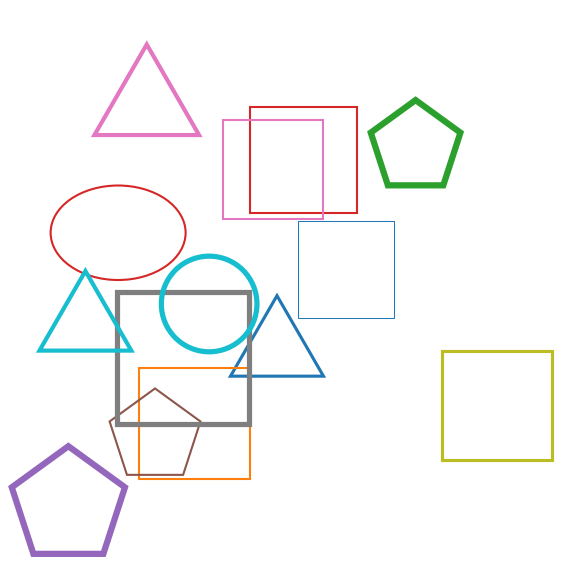[{"shape": "square", "thickness": 0.5, "radius": 0.42, "center": [0.599, 0.532]}, {"shape": "triangle", "thickness": 1.5, "radius": 0.46, "center": [0.48, 0.394]}, {"shape": "square", "thickness": 1, "radius": 0.48, "center": [0.336, 0.266]}, {"shape": "pentagon", "thickness": 3, "radius": 0.41, "center": [0.72, 0.744]}, {"shape": "oval", "thickness": 1, "radius": 0.58, "center": [0.205, 0.596]}, {"shape": "square", "thickness": 1, "radius": 0.46, "center": [0.525, 0.722]}, {"shape": "pentagon", "thickness": 3, "radius": 0.52, "center": [0.118, 0.123]}, {"shape": "pentagon", "thickness": 1, "radius": 0.41, "center": [0.268, 0.244]}, {"shape": "square", "thickness": 1, "radius": 0.43, "center": [0.473, 0.705]}, {"shape": "triangle", "thickness": 2, "radius": 0.52, "center": [0.254, 0.818]}, {"shape": "square", "thickness": 2.5, "radius": 0.57, "center": [0.317, 0.38]}, {"shape": "square", "thickness": 1.5, "radius": 0.47, "center": [0.86, 0.297]}, {"shape": "circle", "thickness": 2.5, "radius": 0.41, "center": [0.362, 0.473]}, {"shape": "triangle", "thickness": 2, "radius": 0.46, "center": [0.148, 0.438]}]